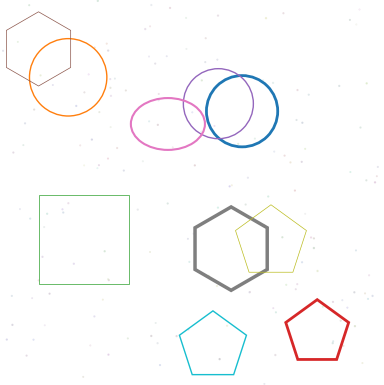[{"shape": "circle", "thickness": 2, "radius": 0.46, "center": [0.629, 0.711]}, {"shape": "circle", "thickness": 1, "radius": 0.5, "center": [0.177, 0.799]}, {"shape": "square", "thickness": 0.5, "radius": 0.58, "center": [0.217, 0.378]}, {"shape": "pentagon", "thickness": 2, "radius": 0.43, "center": [0.824, 0.136]}, {"shape": "circle", "thickness": 1, "radius": 0.45, "center": [0.567, 0.731]}, {"shape": "hexagon", "thickness": 0.5, "radius": 0.48, "center": [0.1, 0.873]}, {"shape": "oval", "thickness": 1.5, "radius": 0.48, "center": [0.436, 0.678]}, {"shape": "hexagon", "thickness": 2.5, "radius": 0.54, "center": [0.6, 0.354]}, {"shape": "pentagon", "thickness": 0.5, "radius": 0.48, "center": [0.704, 0.371]}, {"shape": "pentagon", "thickness": 1, "radius": 0.46, "center": [0.553, 0.101]}]